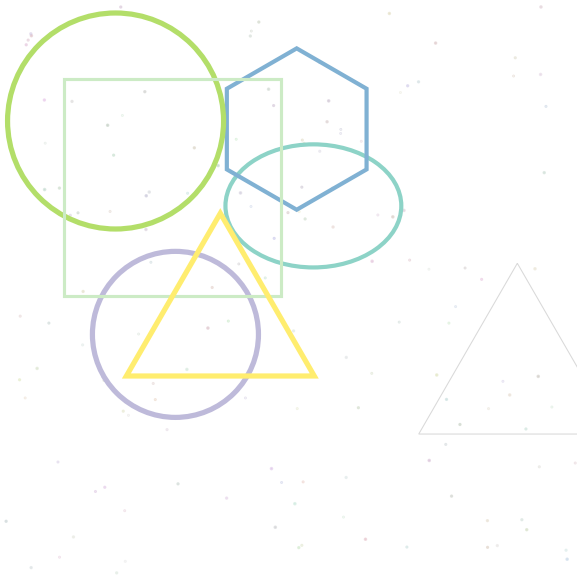[{"shape": "oval", "thickness": 2, "radius": 0.76, "center": [0.543, 0.643]}, {"shape": "circle", "thickness": 2.5, "radius": 0.72, "center": [0.304, 0.42]}, {"shape": "hexagon", "thickness": 2, "radius": 0.7, "center": [0.514, 0.776]}, {"shape": "circle", "thickness": 2.5, "radius": 0.94, "center": [0.2, 0.79]}, {"shape": "triangle", "thickness": 0.5, "radius": 0.99, "center": [0.896, 0.346]}, {"shape": "square", "thickness": 1.5, "radius": 0.94, "center": [0.299, 0.675]}, {"shape": "triangle", "thickness": 2.5, "radius": 0.94, "center": [0.381, 0.442]}]